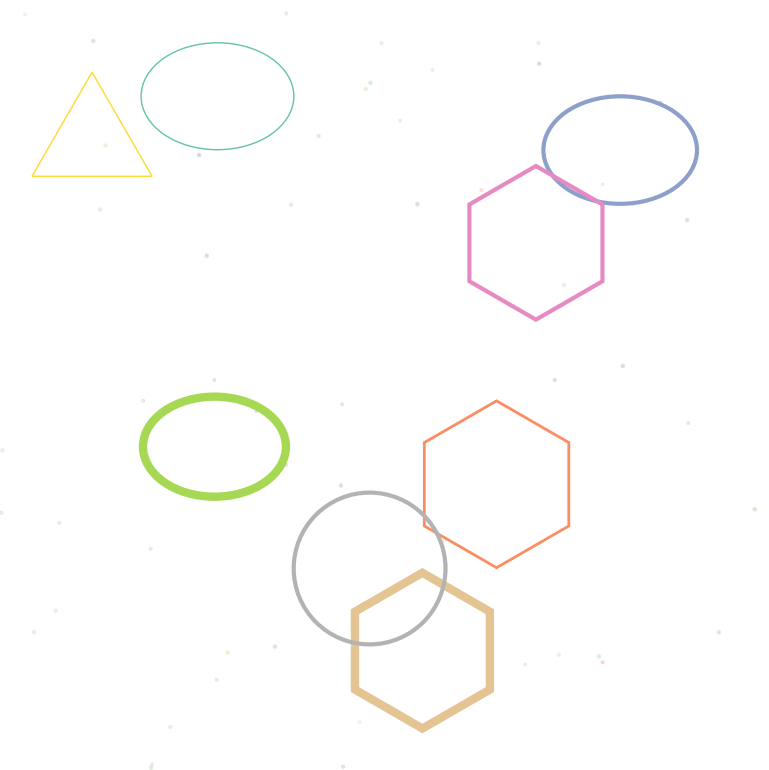[{"shape": "oval", "thickness": 0.5, "radius": 0.5, "center": [0.282, 0.875]}, {"shape": "hexagon", "thickness": 1, "radius": 0.54, "center": [0.645, 0.371]}, {"shape": "oval", "thickness": 1.5, "radius": 0.5, "center": [0.805, 0.805]}, {"shape": "hexagon", "thickness": 1.5, "radius": 0.5, "center": [0.696, 0.685]}, {"shape": "oval", "thickness": 3, "radius": 0.46, "center": [0.279, 0.42]}, {"shape": "triangle", "thickness": 0.5, "radius": 0.45, "center": [0.12, 0.816]}, {"shape": "hexagon", "thickness": 3, "radius": 0.51, "center": [0.549, 0.155]}, {"shape": "circle", "thickness": 1.5, "radius": 0.49, "center": [0.48, 0.262]}]